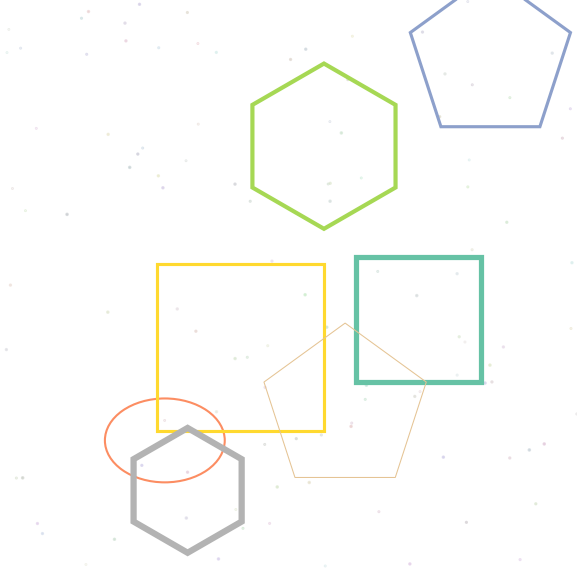[{"shape": "square", "thickness": 2.5, "radius": 0.54, "center": [0.725, 0.446]}, {"shape": "oval", "thickness": 1, "radius": 0.52, "center": [0.285, 0.237]}, {"shape": "pentagon", "thickness": 1.5, "radius": 0.73, "center": [0.849, 0.898]}, {"shape": "hexagon", "thickness": 2, "radius": 0.72, "center": [0.561, 0.746]}, {"shape": "square", "thickness": 1.5, "radius": 0.72, "center": [0.417, 0.398]}, {"shape": "pentagon", "thickness": 0.5, "radius": 0.74, "center": [0.598, 0.292]}, {"shape": "hexagon", "thickness": 3, "radius": 0.54, "center": [0.325, 0.15]}]